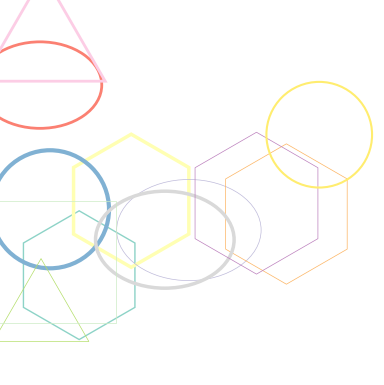[{"shape": "hexagon", "thickness": 1, "radius": 0.84, "center": [0.206, 0.285]}, {"shape": "hexagon", "thickness": 2.5, "radius": 0.86, "center": [0.341, 0.479]}, {"shape": "oval", "thickness": 0.5, "radius": 0.94, "center": [0.491, 0.402]}, {"shape": "oval", "thickness": 2, "radius": 0.8, "center": [0.104, 0.779]}, {"shape": "circle", "thickness": 3, "radius": 0.77, "center": [0.13, 0.456]}, {"shape": "hexagon", "thickness": 0.5, "radius": 0.91, "center": [0.744, 0.444]}, {"shape": "triangle", "thickness": 0.5, "radius": 0.72, "center": [0.107, 0.185]}, {"shape": "triangle", "thickness": 2, "radius": 0.93, "center": [0.113, 0.882]}, {"shape": "oval", "thickness": 2.5, "radius": 0.9, "center": [0.428, 0.377]}, {"shape": "hexagon", "thickness": 0.5, "radius": 0.92, "center": [0.666, 0.472]}, {"shape": "square", "thickness": 0.5, "radius": 0.79, "center": [0.142, 0.32]}, {"shape": "circle", "thickness": 1.5, "radius": 0.69, "center": [0.829, 0.65]}]